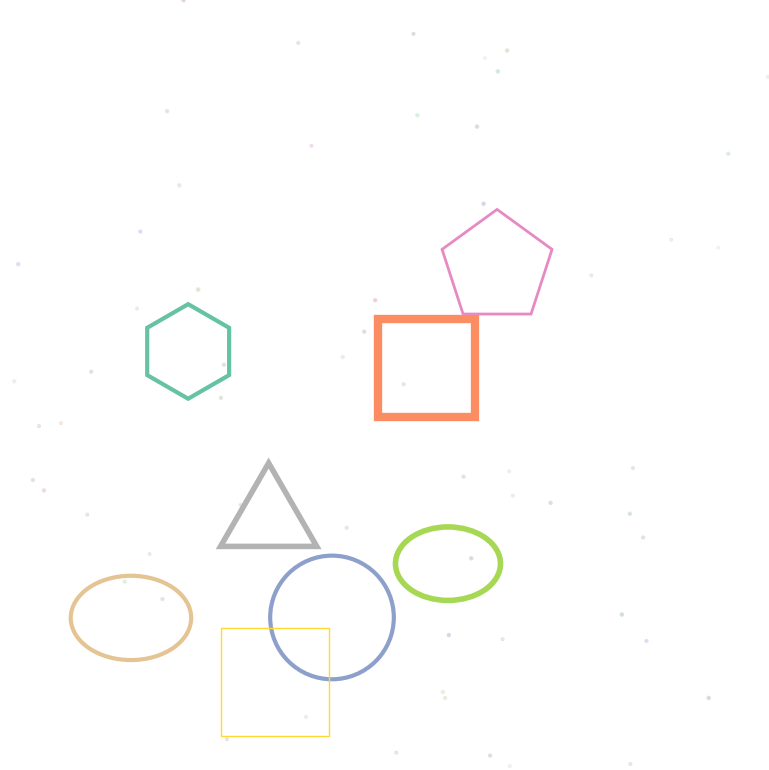[{"shape": "hexagon", "thickness": 1.5, "radius": 0.31, "center": [0.244, 0.544]}, {"shape": "square", "thickness": 3, "radius": 0.32, "center": [0.554, 0.522]}, {"shape": "circle", "thickness": 1.5, "radius": 0.4, "center": [0.431, 0.198]}, {"shape": "pentagon", "thickness": 1, "radius": 0.38, "center": [0.646, 0.653]}, {"shape": "oval", "thickness": 2, "radius": 0.34, "center": [0.582, 0.268]}, {"shape": "square", "thickness": 0.5, "radius": 0.35, "center": [0.358, 0.114]}, {"shape": "oval", "thickness": 1.5, "radius": 0.39, "center": [0.17, 0.198]}, {"shape": "triangle", "thickness": 2, "radius": 0.36, "center": [0.349, 0.326]}]